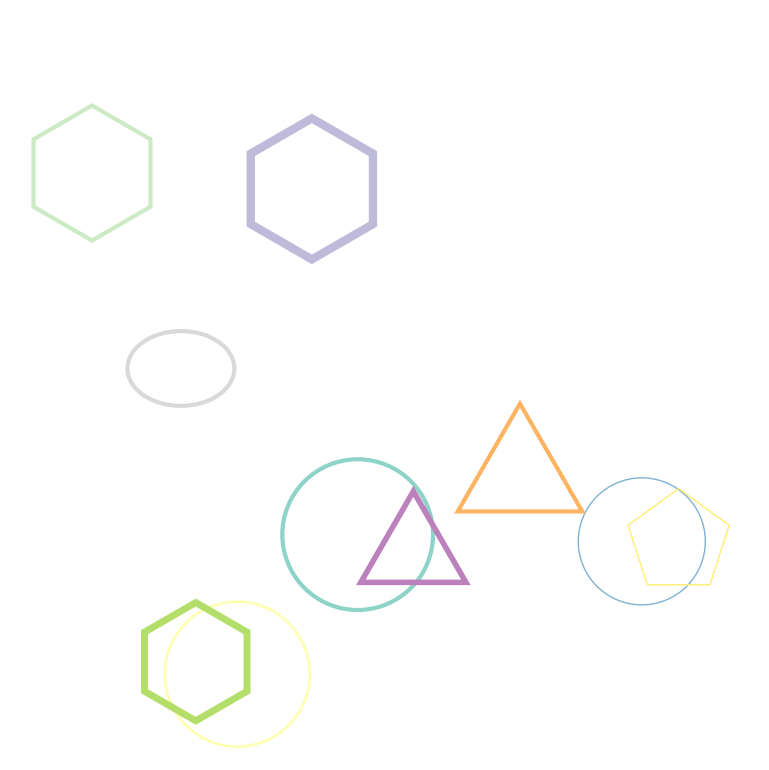[{"shape": "circle", "thickness": 1.5, "radius": 0.49, "center": [0.465, 0.306]}, {"shape": "circle", "thickness": 1, "radius": 0.47, "center": [0.308, 0.124]}, {"shape": "hexagon", "thickness": 3, "radius": 0.46, "center": [0.405, 0.755]}, {"shape": "circle", "thickness": 0.5, "radius": 0.41, "center": [0.834, 0.297]}, {"shape": "triangle", "thickness": 1.5, "radius": 0.47, "center": [0.675, 0.382]}, {"shape": "hexagon", "thickness": 2.5, "radius": 0.38, "center": [0.254, 0.141]}, {"shape": "oval", "thickness": 1.5, "radius": 0.35, "center": [0.235, 0.521]}, {"shape": "triangle", "thickness": 2, "radius": 0.39, "center": [0.537, 0.283]}, {"shape": "hexagon", "thickness": 1.5, "radius": 0.44, "center": [0.12, 0.775]}, {"shape": "pentagon", "thickness": 0.5, "radius": 0.35, "center": [0.881, 0.296]}]